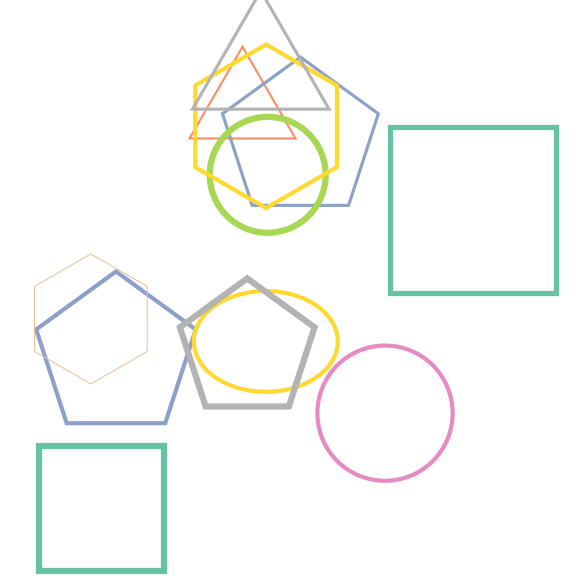[{"shape": "square", "thickness": 2.5, "radius": 0.72, "center": [0.819, 0.635]}, {"shape": "square", "thickness": 3, "radius": 0.54, "center": [0.175, 0.119]}, {"shape": "triangle", "thickness": 1, "radius": 0.53, "center": [0.42, 0.812]}, {"shape": "pentagon", "thickness": 1.5, "radius": 0.71, "center": [0.52, 0.758]}, {"shape": "pentagon", "thickness": 2, "radius": 0.73, "center": [0.201, 0.384]}, {"shape": "circle", "thickness": 2, "radius": 0.59, "center": [0.667, 0.284]}, {"shape": "circle", "thickness": 3, "radius": 0.5, "center": [0.464, 0.696]}, {"shape": "hexagon", "thickness": 2, "radius": 0.71, "center": [0.461, 0.78]}, {"shape": "oval", "thickness": 2, "radius": 0.62, "center": [0.46, 0.408]}, {"shape": "hexagon", "thickness": 0.5, "radius": 0.56, "center": [0.157, 0.447]}, {"shape": "triangle", "thickness": 1.5, "radius": 0.68, "center": [0.452, 0.878]}, {"shape": "pentagon", "thickness": 3, "radius": 0.61, "center": [0.428, 0.394]}]